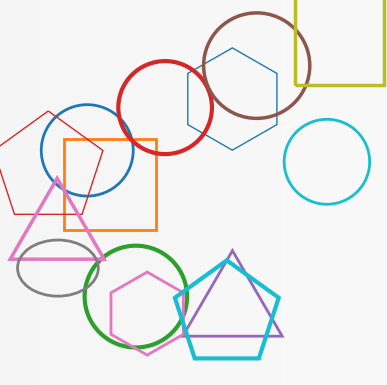[{"shape": "hexagon", "thickness": 1, "radius": 0.66, "center": [0.6, 0.743]}, {"shape": "circle", "thickness": 2, "radius": 0.59, "center": [0.225, 0.609]}, {"shape": "square", "thickness": 2, "radius": 0.59, "center": [0.284, 0.52]}, {"shape": "circle", "thickness": 3, "radius": 0.66, "center": [0.351, 0.23]}, {"shape": "circle", "thickness": 3, "radius": 0.6, "center": [0.426, 0.721]}, {"shape": "pentagon", "thickness": 1, "radius": 0.74, "center": [0.125, 0.563]}, {"shape": "triangle", "thickness": 2, "radius": 0.74, "center": [0.6, 0.201]}, {"shape": "circle", "thickness": 2.5, "radius": 0.68, "center": [0.662, 0.83]}, {"shape": "hexagon", "thickness": 2, "radius": 0.54, "center": [0.38, 0.186]}, {"shape": "triangle", "thickness": 2.5, "radius": 0.7, "center": [0.147, 0.397]}, {"shape": "oval", "thickness": 2, "radius": 0.52, "center": [0.149, 0.304]}, {"shape": "square", "thickness": 2.5, "radius": 0.58, "center": [0.876, 0.895]}, {"shape": "circle", "thickness": 2, "radius": 0.55, "center": [0.844, 0.58]}, {"shape": "pentagon", "thickness": 3, "radius": 0.7, "center": [0.585, 0.183]}]